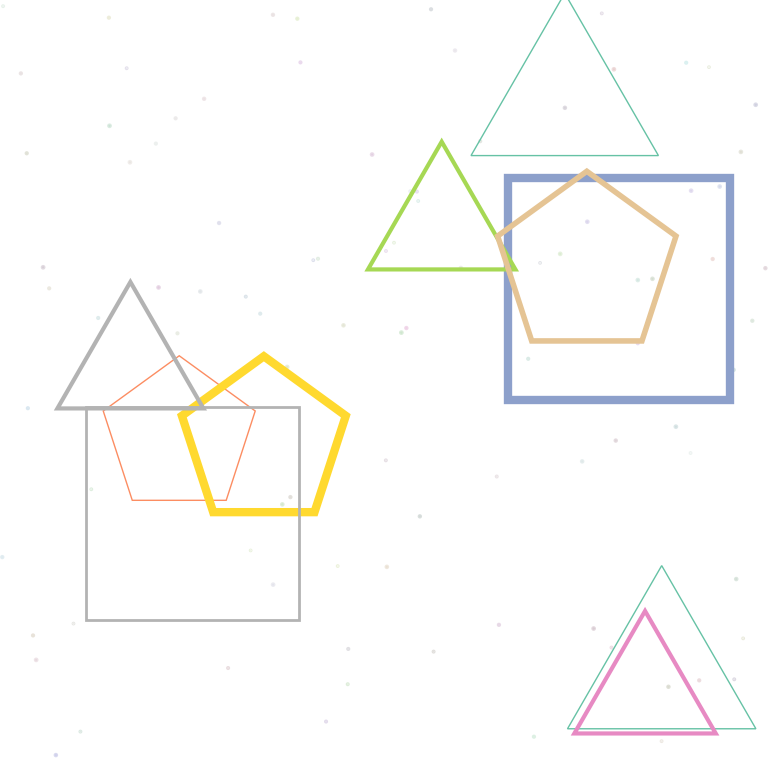[{"shape": "triangle", "thickness": 0.5, "radius": 0.7, "center": [0.733, 0.868]}, {"shape": "triangle", "thickness": 0.5, "radius": 0.71, "center": [0.859, 0.124]}, {"shape": "pentagon", "thickness": 0.5, "radius": 0.52, "center": [0.233, 0.434]}, {"shape": "square", "thickness": 3, "radius": 0.72, "center": [0.804, 0.625]}, {"shape": "triangle", "thickness": 1.5, "radius": 0.53, "center": [0.838, 0.1]}, {"shape": "triangle", "thickness": 1.5, "radius": 0.55, "center": [0.574, 0.705]}, {"shape": "pentagon", "thickness": 3, "radius": 0.56, "center": [0.343, 0.425]}, {"shape": "pentagon", "thickness": 2, "radius": 0.61, "center": [0.762, 0.656]}, {"shape": "triangle", "thickness": 1.5, "radius": 0.55, "center": [0.169, 0.524]}, {"shape": "square", "thickness": 1, "radius": 0.69, "center": [0.25, 0.334]}]